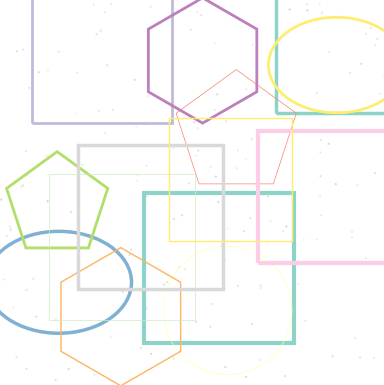[{"shape": "square", "thickness": 2.5, "radius": 0.89, "center": [0.895, 0.884]}, {"shape": "square", "thickness": 3, "radius": 0.97, "center": [0.568, 0.303]}, {"shape": "circle", "thickness": 0.5, "radius": 0.84, "center": [0.591, 0.194]}, {"shape": "square", "thickness": 2, "radius": 0.91, "center": [0.266, 0.862]}, {"shape": "pentagon", "thickness": 0.5, "radius": 0.82, "center": [0.614, 0.655]}, {"shape": "oval", "thickness": 2.5, "radius": 0.95, "center": [0.153, 0.267]}, {"shape": "hexagon", "thickness": 1, "radius": 0.9, "center": [0.314, 0.177]}, {"shape": "pentagon", "thickness": 2, "radius": 0.69, "center": [0.148, 0.468]}, {"shape": "square", "thickness": 3, "radius": 0.86, "center": [0.841, 0.489]}, {"shape": "square", "thickness": 2.5, "radius": 0.94, "center": [0.391, 0.437]}, {"shape": "hexagon", "thickness": 2, "radius": 0.81, "center": [0.526, 0.843]}, {"shape": "square", "thickness": 0.5, "radius": 0.95, "center": [0.316, 0.359]}, {"shape": "oval", "thickness": 2, "radius": 0.89, "center": [0.875, 0.831]}, {"shape": "square", "thickness": 1, "radius": 0.8, "center": [0.598, 0.535]}]